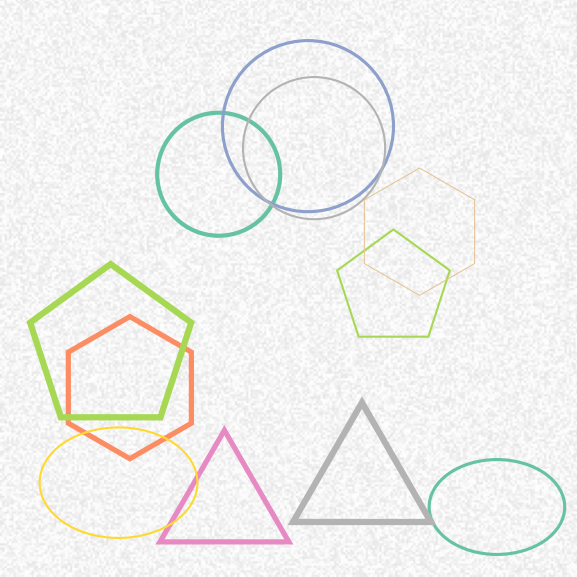[{"shape": "oval", "thickness": 1.5, "radius": 0.59, "center": [0.86, 0.121]}, {"shape": "circle", "thickness": 2, "radius": 0.53, "center": [0.379, 0.697]}, {"shape": "hexagon", "thickness": 2.5, "radius": 0.62, "center": [0.225, 0.328]}, {"shape": "circle", "thickness": 1.5, "radius": 0.74, "center": [0.533, 0.781]}, {"shape": "triangle", "thickness": 2.5, "radius": 0.64, "center": [0.389, 0.125]}, {"shape": "pentagon", "thickness": 1, "radius": 0.51, "center": [0.681, 0.499]}, {"shape": "pentagon", "thickness": 3, "radius": 0.73, "center": [0.192, 0.395]}, {"shape": "oval", "thickness": 1, "radius": 0.68, "center": [0.205, 0.163]}, {"shape": "hexagon", "thickness": 0.5, "radius": 0.55, "center": [0.726, 0.598]}, {"shape": "triangle", "thickness": 3, "radius": 0.69, "center": [0.627, 0.164]}, {"shape": "circle", "thickness": 1, "radius": 0.62, "center": [0.544, 0.743]}]